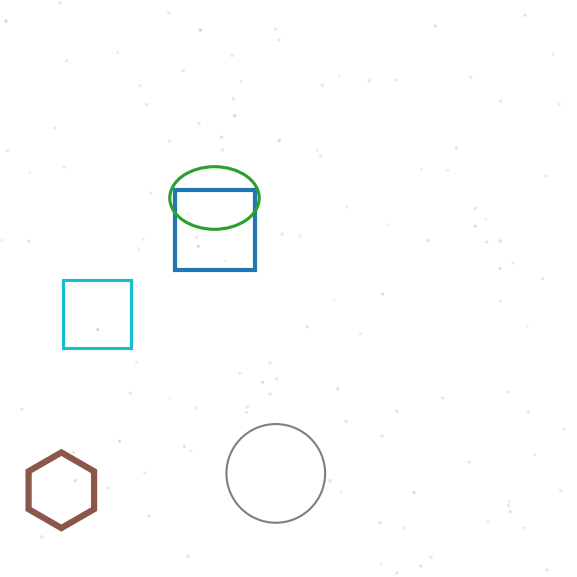[{"shape": "square", "thickness": 2, "radius": 0.35, "center": [0.373, 0.601]}, {"shape": "oval", "thickness": 1.5, "radius": 0.39, "center": [0.371, 0.656]}, {"shape": "hexagon", "thickness": 3, "radius": 0.33, "center": [0.106, 0.15]}, {"shape": "circle", "thickness": 1, "radius": 0.43, "center": [0.478, 0.179]}, {"shape": "square", "thickness": 1.5, "radius": 0.3, "center": [0.168, 0.455]}]